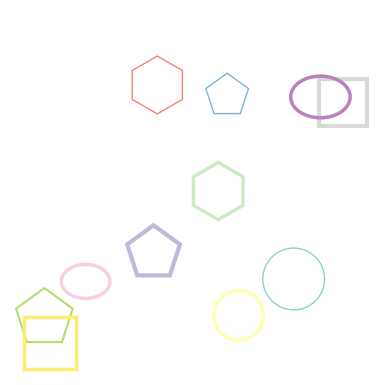[{"shape": "circle", "thickness": 1, "radius": 0.4, "center": [0.763, 0.275]}, {"shape": "circle", "thickness": 2.5, "radius": 0.32, "center": [0.62, 0.181]}, {"shape": "pentagon", "thickness": 3, "radius": 0.36, "center": [0.399, 0.343]}, {"shape": "hexagon", "thickness": 1, "radius": 0.38, "center": [0.409, 0.779]}, {"shape": "pentagon", "thickness": 1, "radius": 0.29, "center": [0.59, 0.752]}, {"shape": "pentagon", "thickness": 1.5, "radius": 0.39, "center": [0.115, 0.174]}, {"shape": "oval", "thickness": 2.5, "radius": 0.32, "center": [0.222, 0.269]}, {"shape": "square", "thickness": 3, "radius": 0.31, "center": [0.891, 0.734]}, {"shape": "oval", "thickness": 2.5, "radius": 0.39, "center": [0.832, 0.748]}, {"shape": "hexagon", "thickness": 2.5, "radius": 0.37, "center": [0.567, 0.504]}, {"shape": "square", "thickness": 2.5, "radius": 0.33, "center": [0.13, 0.109]}]